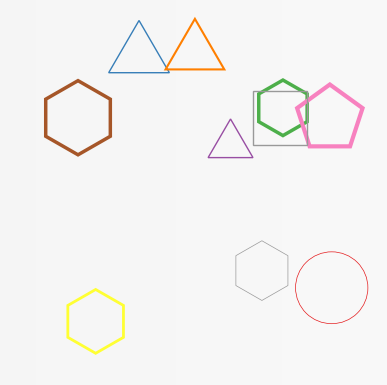[{"shape": "circle", "thickness": 0.5, "radius": 0.47, "center": [0.856, 0.253]}, {"shape": "triangle", "thickness": 1, "radius": 0.45, "center": [0.359, 0.856]}, {"shape": "hexagon", "thickness": 2.5, "radius": 0.36, "center": [0.73, 0.72]}, {"shape": "triangle", "thickness": 1, "radius": 0.33, "center": [0.595, 0.624]}, {"shape": "triangle", "thickness": 1.5, "radius": 0.44, "center": [0.503, 0.863]}, {"shape": "hexagon", "thickness": 2, "radius": 0.41, "center": [0.247, 0.165]}, {"shape": "hexagon", "thickness": 2.5, "radius": 0.48, "center": [0.201, 0.694]}, {"shape": "pentagon", "thickness": 3, "radius": 0.44, "center": [0.851, 0.692]}, {"shape": "square", "thickness": 1, "radius": 0.35, "center": [0.722, 0.694]}, {"shape": "hexagon", "thickness": 0.5, "radius": 0.39, "center": [0.676, 0.297]}]